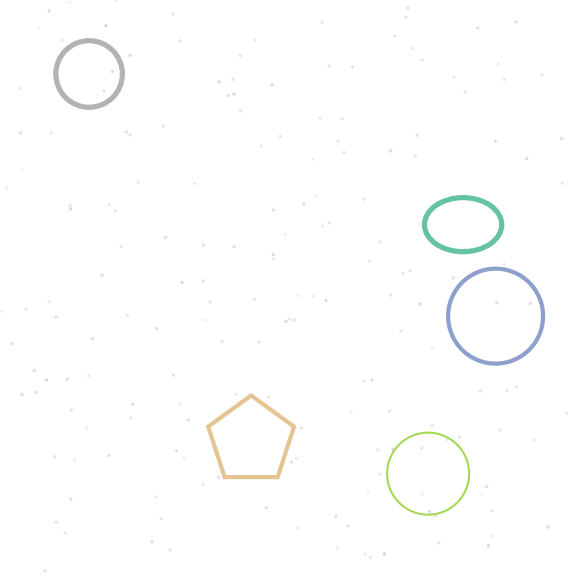[{"shape": "oval", "thickness": 2.5, "radius": 0.33, "center": [0.802, 0.61]}, {"shape": "circle", "thickness": 2, "radius": 0.41, "center": [0.858, 0.452]}, {"shape": "circle", "thickness": 1, "radius": 0.36, "center": [0.741, 0.179]}, {"shape": "pentagon", "thickness": 2, "radius": 0.39, "center": [0.435, 0.236]}, {"shape": "circle", "thickness": 2.5, "radius": 0.29, "center": [0.154, 0.871]}]